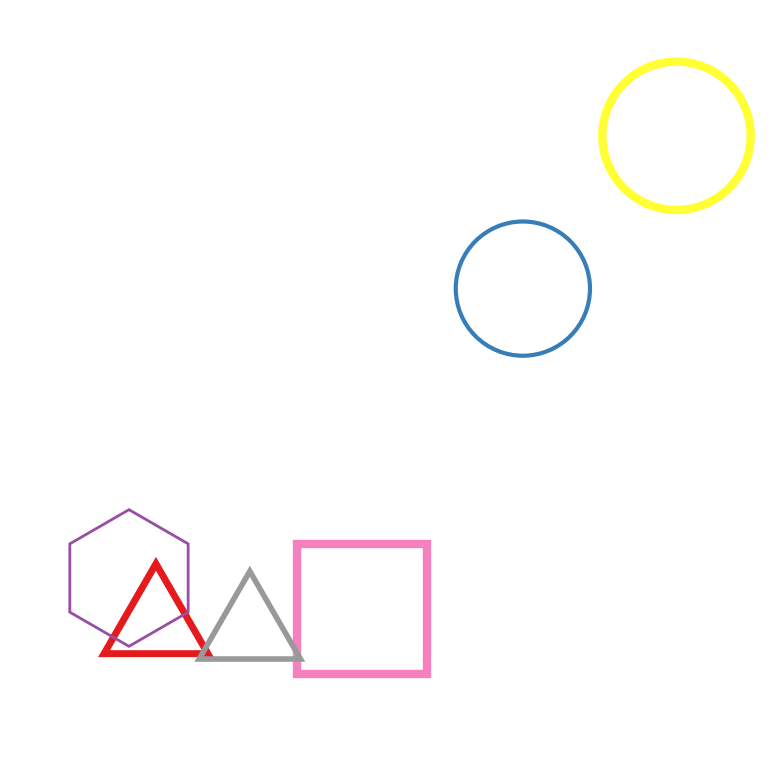[{"shape": "triangle", "thickness": 2.5, "radius": 0.39, "center": [0.203, 0.19]}, {"shape": "circle", "thickness": 1.5, "radius": 0.44, "center": [0.679, 0.625]}, {"shape": "hexagon", "thickness": 1, "radius": 0.44, "center": [0.168, 0.249]}, {"shape": "circle", "thickness": 3, "radius": 0.48, "center": [0.879, 0.824]}, {"shape": "square", "thickness": 3, "radius": 0.42, "center": [0.47, 0.21]}, {"shape": "triangle", "thickness": 2, "radius": 0.38, "center": [0.324, 0.182]}]